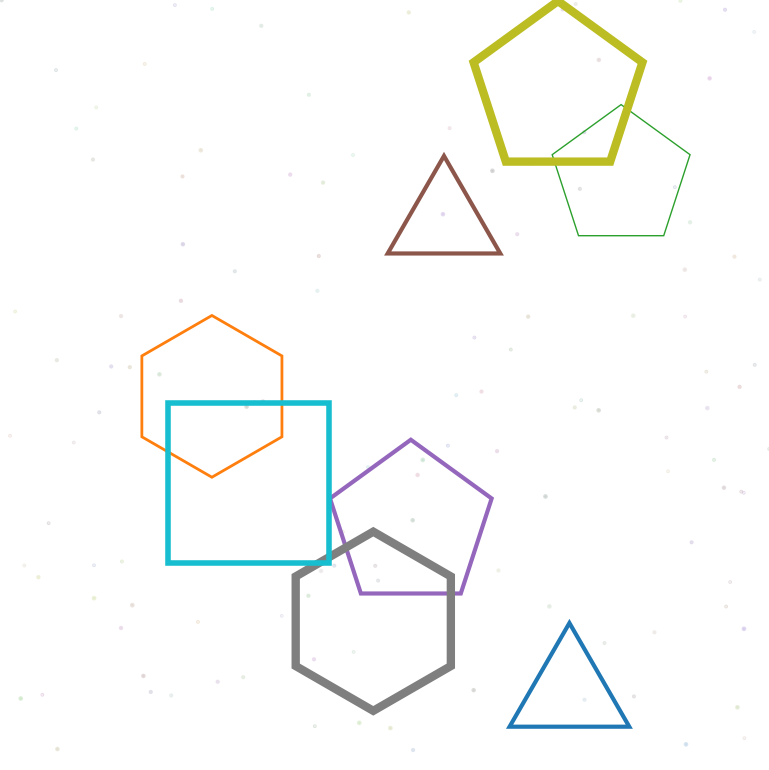[{"shape": "triangle", "thickness": 1.5, "radius": 0.45, "center": [0.74, 0.101]}, {"shape": "hexagon", "thickness": 1, "radius": 0.53, "center": [0.275, 0.485]}, {"shape": "pentagon", "thickness": 0.5, "radius": 0.47, "center": [0.807, 0.77]}, {"shape": "pentagon", "thickness": 1.5, "radius": 0.55, "center": [0.534, 0.319]}, {"shape": "triangle", "thickness": 1.5, "radius": 0.42, "center": [0.577, 0.713]}, {"shape": "hexagon", "thickness": 3, "radius": 0.58, "center": [0.485, 0.193]}, {"shape": "pentagon", "thickness": 3, "radius": 0.58, "center": [0.725, 0.883]}, {"shape": "square", "thickness": 2, "radius": 0.52, "center": [0.323, 0.372]}]